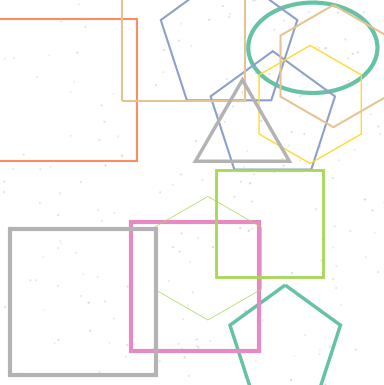[{"shape": "pentagon", "thickness": 2.5, "radius": 0.75, "center": [0.741, 0.109]}, {"shape": "oval", "thickness": 3, "radius": 0.84, "center": [0.813, 0.876]}, {"shape": "square", "thickness": 1.5, "radius": 0.92, "center": [0.171, 0.766]}, {"shape": "pentagon", "thickness": 1.5, "radius": 0.93, "center": [0.595, 0.89]}, {"shape": "pentagon", "thickness": 1.5, "radius": 0.85, "center": [0.709, 0.697]}, {"shape": "square", "thickness": 3, "radius": 0.83, "center": [0.506, 0.256]}, {"shape": "square", "thickness": 2, "radius": 0.7, "center": [0.7, 0.42]}, {"shape": "hexagon", "thickness": 0.5, "radius": 0.8, "center": [0.54, 0.329]}, {"shape": "hexagon", "thickness": 1, "radius": 0.77, "center": [0.806, 0.729]}, {"shape": "hexagon", "thickness": 1.5, "radius": 0.79, "center": [0.866, 0.828]}, {"shape": "square", "thickness": 1.5, "radius": 0.8, "center": [0.477, 0.896]}, {"shape": "square", "thickness": 3, "radius": 0.95, "center": [0.215, 0.215]}, {"shape": "triangle", "thickness": 2.5, "radius": 0.7, "center": [0.63, 0.652]}]